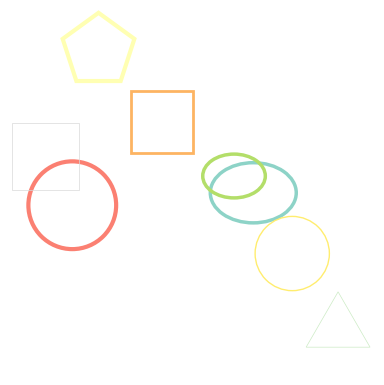[{"shape": "oval", "thickness": 2.5, "radius": 0.56, "center": [0.658, 0.499]}, {"shape": "pentagon", "thickness": 3, "radius": 0.49, "center": [0.256, 0.869]}, {"shape": "circle", "thickness": 3, "radius": 0.57, "center": [0.188, 0.467]}, {"shape": "square", "thickness": 2, "radius": 0.4, "center": [0.421, 0.683]}, {"shape": "oval", "thickness": 2.5, "radius": 0.41, "center": [0.608, 0.543]}, {"shape": "square", "thickness": 0.5, "radius": 0.44, "center": [0.118, 0.594]}, {"shape": "triangle", "thickness": 0.5, "radius": 0.48, "center": [0.878, 0.146]}, {"shape": "circle", "thickness": 1, "radius": 0.48, "center": [0.759, 0.341]}]